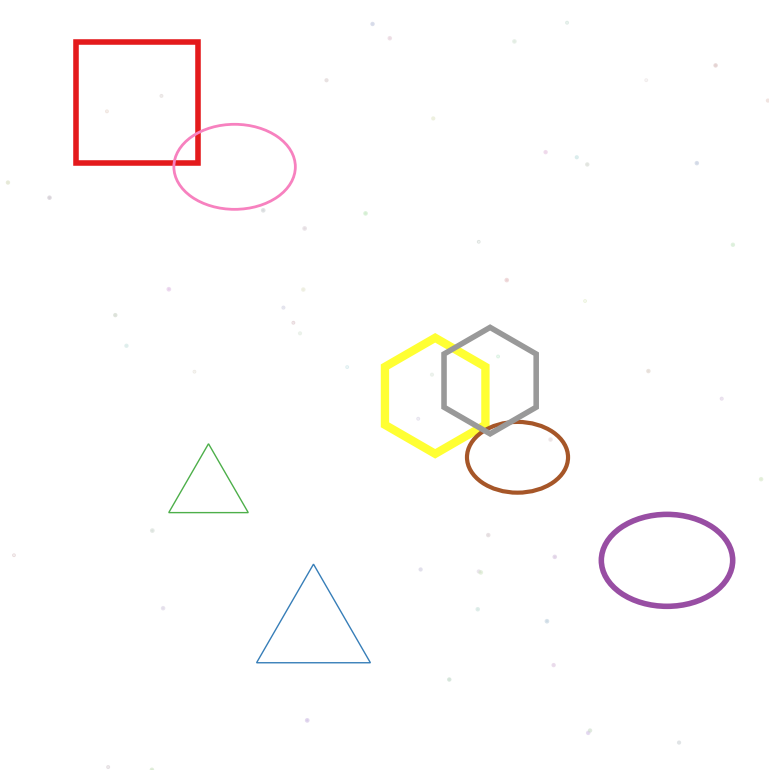[{"shape": "square", "thickness": 2, "radius": 0.39, "center": [0.178, 0.867]}, {"shape": "triangle", "thickness": 0.5, "radius": 0.43, "center": [0.407, 0.182]}, {"shape": "triangle", "thickness": 0.5, "radius": 0.3, "center": [0.271, 0.364]}, {"shape": "oval", "thickness": 2, "radius": 0.43, "center": [0.866, 0.272]}, {"shape": "hexagon", "thickness": 3, "radius": 0.38, "center": [0.565, 0.486]}, {"shape": "oval", "thickness": 1.5, "radius": 0.33, "center": [0.672, 0.406]}, {"shape": "oval", "thickness": 1, "radius": 0.39, "center": [0.305, 0.783]}, {"shape": "hexagon", "thickness": 2, "radius": 0.35, "center": [0.636, 0.506]}]